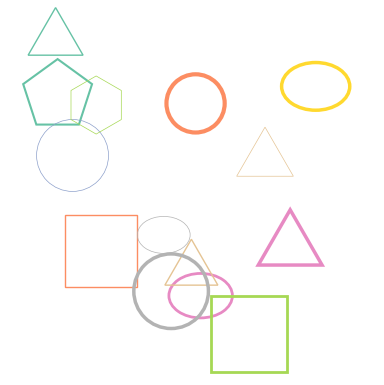[{"shape": "pentagon", "thickness": 1.5, "radius": 0.47, "center": [0.15, 0.753]}, {"shape": "triangle", "thickness": 1, "radius": 0.41, "center": [0.144, 0.898]}, {"shape": "square", "thickness": 1, "radius": 0.47, "center": [0.261, 0.348]}, {"shape": "circle", "thickness": 3, "radius": 0.38, "center": [0.508, 0.731]}, {"shape": "circle", "thickness": 0.5, "radius": 0.47, "center": [0.188, 0.596]}, {"shape": "triangle", "thickness": 2.5, "radius": 0.48, "center": [0.754, 0.359]}, {"shape": "oval", "thickness": 2, "radius": 0.41, "center": [0.521, 0.232]}, {"shape": "hexagon", "thickness": 0.5, "radius": 0.38, "center": [0.25, 0.727]}, {"shape": "square", "thickness": 2, "radius": 0.49, "center": [0.646, 0.133]}, {"shape": "oval", "thickness": 2.5, "radius": 0.44, "center": [0.82, 0.776]}, {"shape": "triangle", "thickness": 0.5, "radius": 0.43, "center": [0.688, 0.585]}, {"shape": "triangle", "thickness": 1, "radius": 0.4, "center": [0.497, 0.299]}, {"shape": "circle", "thickness": 2.5, "radius": 0.48, "center": [0.444, 0.244]}, {"shape": "oval", "thickness": 0.5, "radius": 0.34, "center": [0.425, 0.39]}]